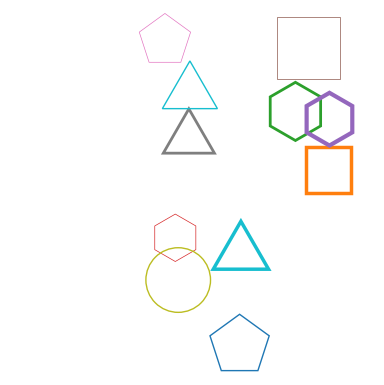[{"shape": "pentagon", "thickness": 1, "radius": 0.4, "center": [0.622, 0.103]}, {"shape": "square", "thickness": 2.5, "radius": 0.29, "center": [0.852, 0.558]}, {"shape": "hexagon", "thickness": 2, "radius": 0.38, "center": [0.767, 0.711]}, {"shape": "hexagon", "thickness": 0.5, "radius": 0.31, "center": [0.455, 0.382]}, {"shape": "hexagon", "thickness": 3, "radius": 0.34, "center": [0.856, 0.69]}, {"shape": "square", "thickness": 0.5, "radius": 0.41, "center": [0.801, 0.875]}, {"shape": "pentagon", "thickness": 0.5, "radius": 0.35, "center": [0.428, 0.895]}, {"shape": "triangle", "thickness": 2, "radius": 0.38, "center": [0.491, 0.64]}, {"shape": "circle", "thickness": 1, "radius": 0.42, "center": [0.463, 0.273]}, {"shape": "triangle", "thickness": 1, "radius": 0.41, "center": [0.493, 0.759]}, {"shape": "triangle", "thickness": 2.5, "radius": 0.41, "center": [0.626, 0.342]}]